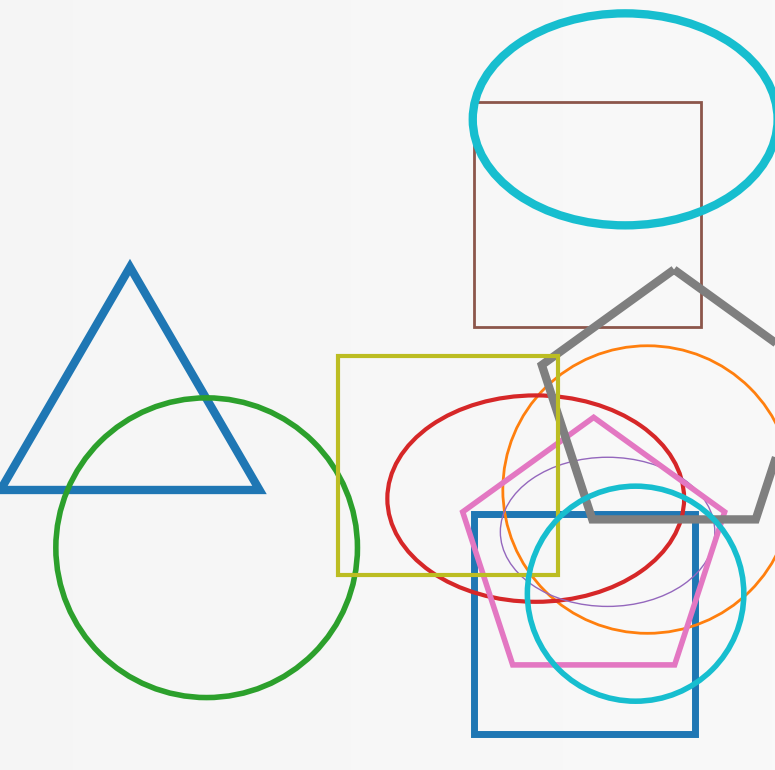[{"shape": "triangle", "thickness": 3, "radius": 0.96, "center": [0.168, 0.46]}, {"shape": "square", "thickness": 2.5, "radius": 0.72, "center": [0.754, 0.19]}, {"shape": "circle", "thickness": 1, "radius": 0.93, "center": [0.836, 0.364]}, {"shape": "circle", "thickness": 2, "radius": 0.97, "center": [0.267, 0.289]}, {"shape": "oval", "thickness": 1.5, "radius": 0.96, "center": [0.691, 0.352]}, {"shape": "oval", "thickness": 0.5, "radius": 0.69, "center": [0.784, 0.309]}, {"shape": "square", "thickness": 1, "radius": 0.73, "center": [0.758, 0.721]}, {"shape": "pentagon", "thickness": 2, "radius": 0.89, "center": [0.766, 0.28]}, {"shape": "pentagon", "thickness": 3, "radius": 0.9, "center": [0.87, 0.471]}, {"shape": "square", "thickness": 1.5, "radius": 0.71, "center": [0.578, 0.395]}, {"shape": "oval", "thickness": 3, "radius": 0.98, "center": [0.807, 0.845]}, {"shape": "circle", "thickness": 2, "radius": 0.7, "center": [0.82, 0.229]}]